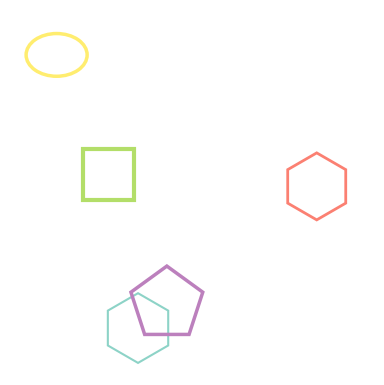[{"shape": "hexagon", "thickness": 1.5, "radius": 0.45, "center": [0.359, 0.148]}, {"shape": "hexagon", "thickness": 2, "radius": 0.44, "center": [0.823, 0.516]}, {"shape": "square", "thickness": 3, "radius": 0.33, "center": [0.282, 0.547]}, {"shape": "pentagon", "thickness": 2.5, "radius": 0.49, "center": [0.433, 0.211]}, {"shape": "oval", "thickness": 2.5, "radius": 0.4, "center": [0.147, 0.857]}]